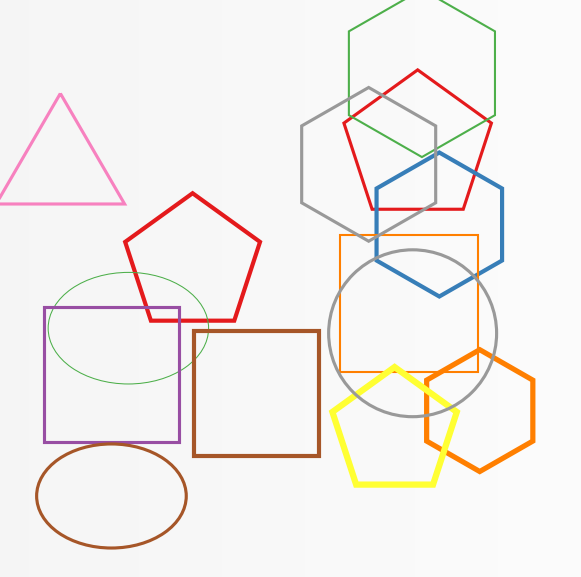[{"shape": "pentagon", "thickness": 2, "radius": 0.61, "center": [0.331, 0.543]}, {"shape": "pentagon", "thickness": 1.5, "radius": 0.67, "center": [0.719, 0.745]}, {"shape": "hexagon", "thickness": 2, "radius": 0.62, "center": [0.756, 0.61]}, {"shape": "oval", "thickness": 0.5, "radius": 0.69, "center": [0.221, 0.431]}, {"shape": "hexagon", "thickness": 1, "radius": 0.73, "center": [0.726, 0.872]}, {"shape": "square", "thickness": 1.5, "radius": 0.58, "center": [0.191, 0.351]}, {"shape": "hexagon", "thickness": 2.5, "radius": 0.53, "center": [0.825, 0.288]}, {"shape": "square", "thickness": 1, "radius": 0.59, "center": [0.704, 0.474]}, {"shape": "pentagon", "thickness": 3, "radius": 0.56, "center": [0.679, 0.251]}, {"shape": "oval", "thickness": 1.5, "radius": 0.64, "center": [0.192, 0.14]}, {"shape": "square", "thickness": 2, "radius": 0.54, "center": [0.441, 0.318]}, {"shape": "triangle", "thickness": 1.5, "radius": 0.64, "center": [0.104, 0.71]}, {"shape": "circle", "thickness": 1.5, "radius": 0.72, "center": [0.71, 0.422]}, {"shape": "hexagon", "thickness": 1.5, "radius": 0.67, "center": [0.634, 0.715]}]